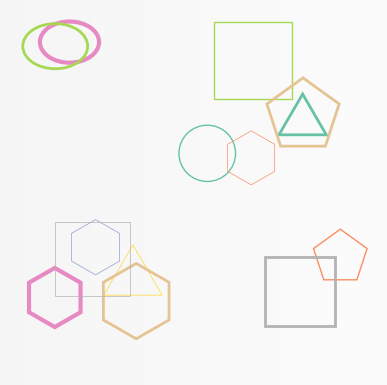[{"shape": "circle", "thickness": 1, "radius": 0.37, "center": [0.535, 0.602]}, {"shape": "triangle", "thickness": 2, "radius": 0.35, "center": [0.781, 0.685]}, {"shape": "hexagon", "thickness": 0.5, "radius": 0.35, "center": [0.648, 0.59]}, {"shape": "pentagon", "thickness": 1, "radius": 0.36, "center": [0.878, 0.332]}, {"shape": "hexagon", "thickness": 0.5, "radius": 0.36, "center": [0.247, 0.358]}, {"shape": "oval", "thickness": 3, "radius": 0.38, "center": [0.179, 0.891]}, {"shape": "hexagon", "thickness": 3, "radius": 0.38, "center": [0.141, 0.227]}, {"shape": "square", "thickness": 1, "radius": 0.5, "center": [0.653, 0.844]}, {"shape": "oval", "thickness": 2, "radius": 0.42, "center": [0.143, 0.88]}, {"shape": "triangle", "thickness": 0.5, "radius": 0.44, "center": [0.343, 0.277]}, {"shape": "hexagon", "thickness": 2, "radius": 0.49, "center": [0.351, 0.218]}, {"shape": "pentagon", "thickness": 2, "radius": 0.49, "center": [0.782, 0.7]}, {"shape": "square", "thickness": 0.5, "radius": 0.48, "center": [0.239, 0.327]}, {"shape": "square", "thickness": 2, "radius": 0.45, "center": [0.774, 0.243]}]